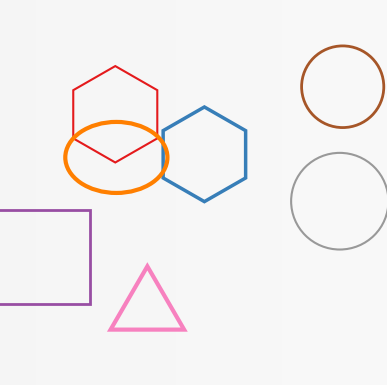[{"shape": "hexagon", "thickness": 1.5, "radius": 0.63, "center": [0.297, 0.703]}, {"shape": "hexagon", "thickness": 2.5, "radius": 0.61, "center": [0.527, 0.599]}, {"shape": "square", "thickness": 2, "radius": 0.61, "center": [0.109, 0.332]}, {"shape": "oval", "thickness": 3, "radius": 0.66, "center": [0.3, 0.591]}, {"shape": "circle", "thickness": 2, "radius": 0.53, "center": [0.884, 0.775]}, {"shape": "triangle", "thickness": 3, "radius": 0.55, "center": [0.38, 0.199]}, {"shape": "circle", "thickness": 1.5, "radius": 0.63, "center": [0.877, 0.477]}]